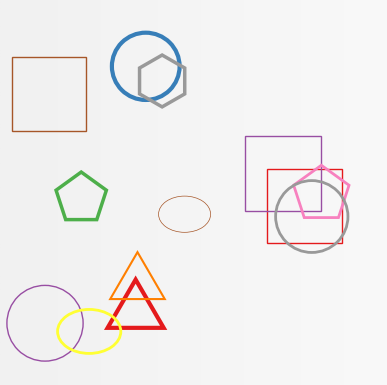[{"shape": "square", "thickness": 1, "radius": 0.48, "center": [0.786, 0.464]}, {"shape": "triangle", "thickness": 3, "radius": 0.42, "center": [0.35, 0.19]}, {"shape": "circle", "thickness": 3, "radius": 0.44, "center": [0.376, 0.828]}, {"shape": "pentagon", "thickness": 2.5, "radius": 0.34, "center": [0.21, 0.485]}, {"shape": "square", "thickness": 1, "radius": 0.49, "center": [0.73, 0.55]}, {"shape": "circle", "thickness": 1, "radius": 0.49, "center": [0.116, 0.16]}, {"shape": "triangle", "thickness": 1.5, "radius": 0.41, "center": [0.355, 0.264]}, {"shape": "oval", "thickness": 2, "radius": 0.41, "center": [0.23, 0.139]}, {"shape": "square", "thickness": 1, "radius": 0.48, "center": [0.127, 0.757]}, {"shape": "oval", "thickness": 0.5, "radius": 0.34, "center": [0.476, 0.444]}, {"shape": "pentagon", "thickness": 2, "radius": 0.38, "center": [0.829, 0.496]}, {"shape": "circle", "thickness": 2, "radius": 0.47, "center": [0.805, 0.438]}, {"shape": "hexagon", "thickness": 2.5, "radius": 0.34, "center": [0.418, 0.79]}]